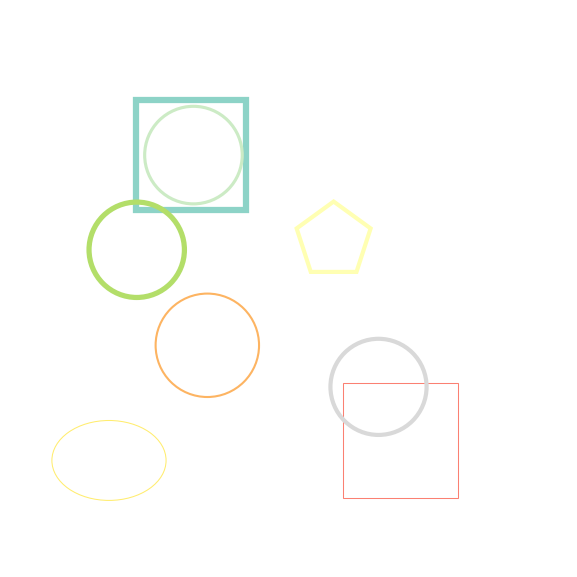[{"shape": "square", "thickness": 3, "radius": 0.48, "center": [0.33, 0.731]}, {"shape": "pentagon", "thickness": 2, "radius": 0.34, "center": [0.578, 0.583]}, {"shape": "square", "thickness": 0.5, "radius": 0.5, "center": [0.693, 0.236]}, {"shape": "circle", "thickness": 1, "radius": 0.45, "center": [0.359, 0.401]}, {"shape": "circle", "thickness": 2.5, "radius": 0.41, "center": [0.237, 0.567]}, {"shape": "circle", "thickness": 2, "radius": 0.42, "center": [0.655, 0.329]}, {"shape": "circle", "thickness": 1.5, "radius": 0.42, "center": [0.335, 0.731]}, {"shape": "oval", "thickness": 0.5, "radius": 0.49, "center": [0.189, 0.202]}]